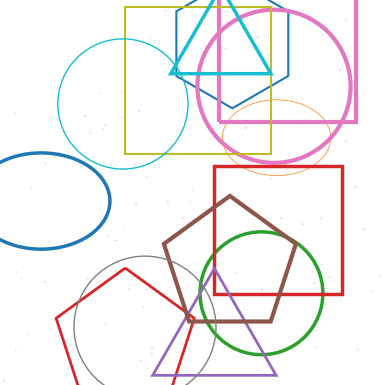[{"shape": "oval", "thickness": 2.5, "radius": 0.89, "center": [0.107, 0.478]}, {"shape": "hexagon", "thickness": 1.5, "radius": 0.84, "center": [0.603, 0.887]}, {"shape": "oval", "thickness": 0.5, "radius": 0.7, "center": [0.718, 0.642]}, {"shape": "circle", "thickness": 2.5, "radius": 0.8, "center": [0.679, 0.238]}, {"shape": "square", "thickness": 2.5, "radius": 0.83, "center": [0.722, 0.403]}, {"shape": "pentagon", "thickness": 2, "radius": 0.94, "center": [0.325, 0.115]}, {"shape": "triangle", "thickness": 2, "radius": 0.93, "center": [0.557, 0.118]}, {"shape": "pentagon", "thickness": 3, "radius": 0.9, "center": [0.597, 0.311]}, {"shape": "circle", "thickness": 3, "radius": 0.99, "center": [0.712, 0.776]}, {"shape": "square", "thickness": 3, "radius": 0.89, "center": [0.747, 0.862]}, {"shape": "circle", "thickness": 1, "radius": 0.92, "center": [0.377, 0.15]}, {"shape": "square", "thickness": 1.5, "radius": 0.95, "center": [0.514, 0.79]}, {"shape": "triangle", "thickness": 2.5, "radius": 0.75, "center": [0.574, 0.884]}, {"shape": "circle", "thickness": 1, "radius": 0.85, "center": [0.319, 0.73]}]